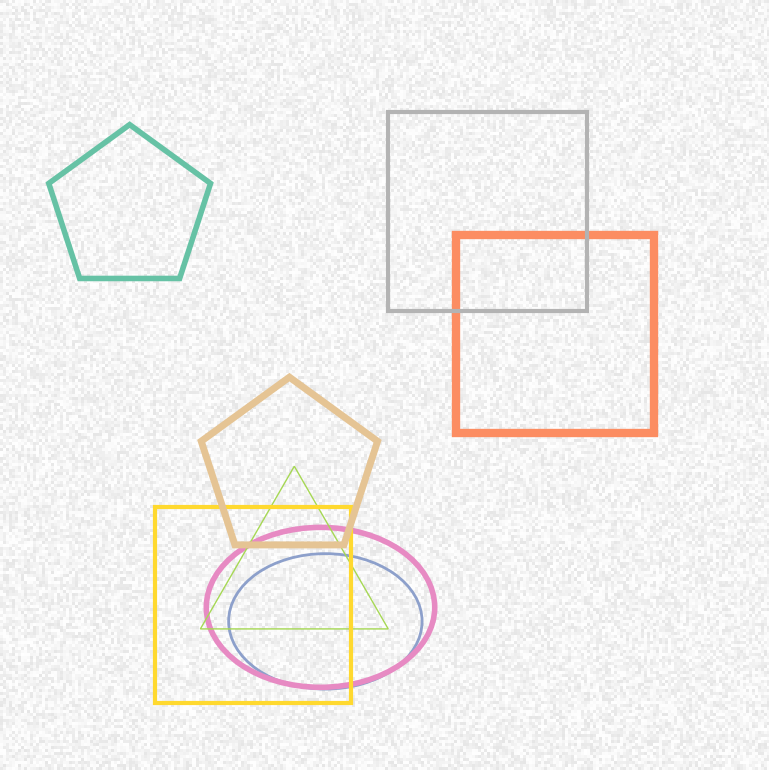[{"shape": "pentagon", "thickness": 2, "radius": 0.55, "center": [0.168, 0.728]}, {"shape": "square", "thickness": 3, "radius": 0.64, "center": [0.721, 0.566]}, {"shape": "oval", "thickness": 1, "radius": 0.63, "center": [0.423, 0.193]}, {"shape": "oval", "thickness": 2, "radius": 0.74, "center": [0.416, 0.211]}, {"shape": "triangle", "thickness": 0.5, "radius": 0.7, "center": [0.382, 0.254]}, {"shape": "square", "thickness": 1.5, "radius": 0.64, "center": [0.328, 0.214]}, {"shape": "pentagon", "thickness": 2.5, "radius": 0.6, "center": [0.376, 0.39]}, {"shape": "square", "thickness": 1.5, "radius": 0.64, "center": [0.633, 0.725]}]